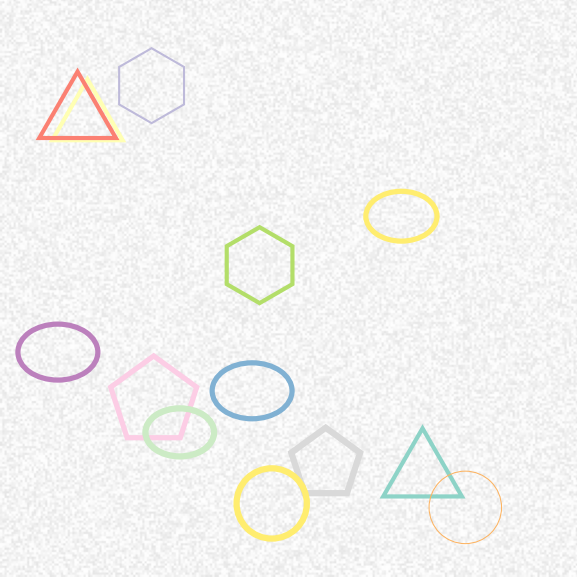[{"shape": "triangle", "thickness": 2, "radius": 0.39, "center": [0.732, 0.179]}, {"shape": "triangle", "thickness": 2, "radius": 0.35, "center": [0.151, 0.792]}, {"shape": "hexagon", "thickness": 1, "radius": 0.32, "center": [0.262, 0.851]}, {"shape": "triangle", "thickness": 2, "radius": 0.38, "center": [0.134, 0.798]}, {"shape": "oval", "thickness": 2.5, "radius": 0.35, "center": [0.437, 0.322]}, {"shape": "circle", "thickness": 0.5, "radius": 0.31, "center": [0.806, 0.121]}, {"shape": "hexagon", "thickness": 2, "radius": 0.33, "center": [0.449, 0.54]}, {"shape": "pentagon", "thickness": 2.5, "radius": 0.39, "center": [0.266, 0.305]}, {"shape": "pentagon", "thickness": 3, "radius": 0.31, "center": [0.564, 0.196]}, {"shape": "oval", "thickness": 2.5, "radius": 0.35, "center": [0.1, 0.389]}, {"shape": "oval", "thickness": 3, "radius": 0.3, "center": [0.311, 0.25]}, {"shape": "circle", "thickness": 3, "radius": 0.3, "center": [0.47, 0.127]}, {"shape": "oval", "thickness": 2.5, "radius": 0.31, "center": [0.695, 0.625]}]